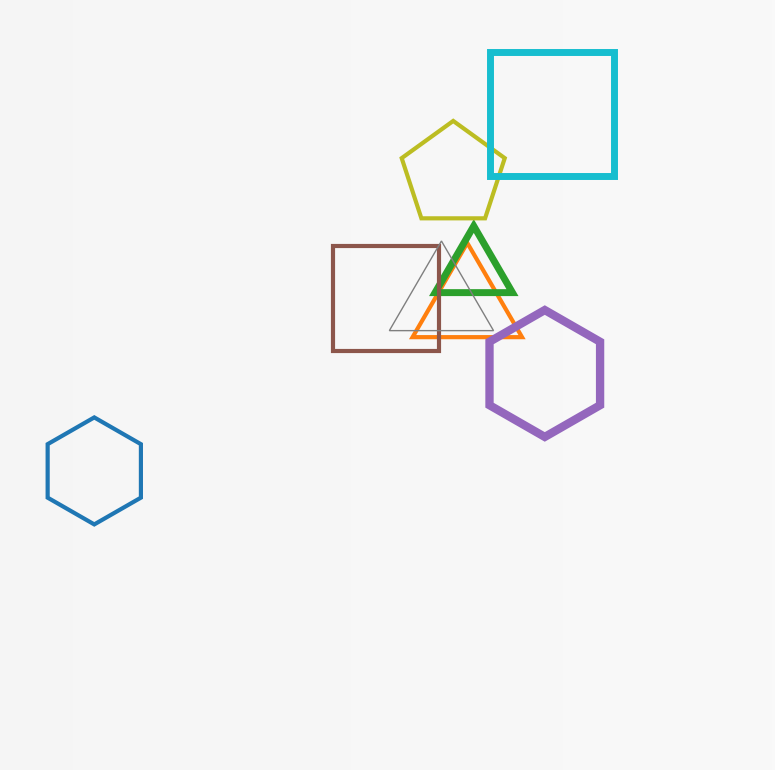[{"shape": "hexagon", "thickness": 1.5, "radius": 0.35, "center": [0.122, 0.388]}, {"shape": "triangle", "thickness": 1.5, "radius": 0.41, "center": [0.603, 0.603]}, {"shape": "triangle", "thickness": 2.5, "radius": 0.29, "center": [0.611, 0.649]}, {"shape": "hexagon", "thickness": 3, "radius": 0.41, "center": [0.703, 0.515]}, {"shape": "square", "thickness": 1.5, "radius": 0.34, "center": [0.498, 0.613]}, {"shape": "triangle", "thickness": 0.5, "radius": 0.39, "center": [0.57, 0.609]}, {"shape": "pentagon", "thickness": 1.5, "radius": 0.35, "center": [0.585, 0.773]}, {"shape": "square", "thickness": 2.5, "radius": 0.4, "center": [0.712, 0.852]}]